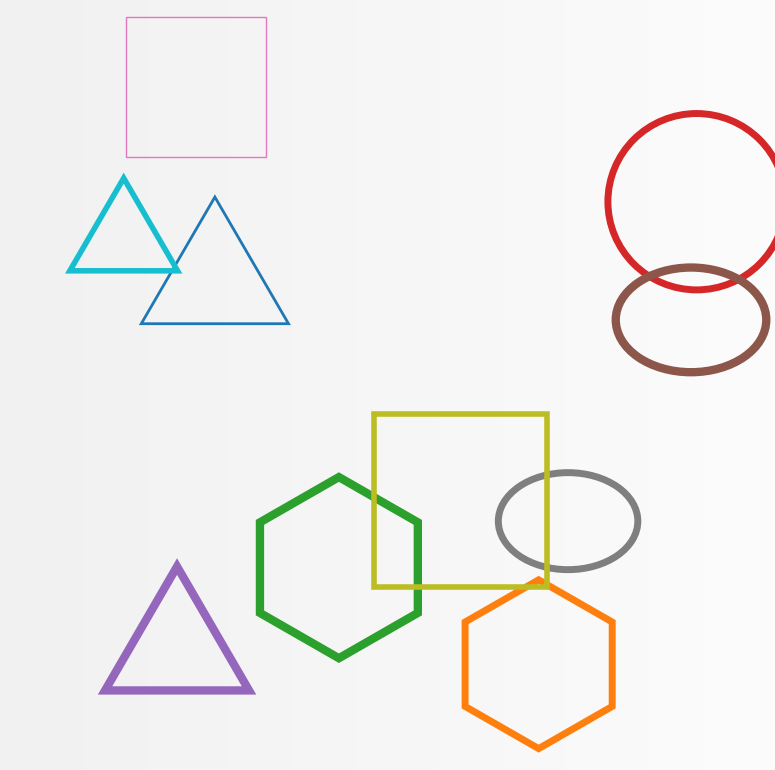[{"shape": "triangle", "thickness": 1, "radius": 0.55, "center": [0.277, 0.634]}, {"shape": "hexagon", "thickness": 2.5, "radius": 0.55, "center": [0.695, 0.137]}, {"shape": "hexagon", "thickness": 3, "radius": 0.59, "center": [0.437, 0.263]}, {"shape": "circle", "thickness": 2.5, "radius": 0.57, "center": [0.899, 0.738]}, {"shape": "triangle", "thickness": 3, "radius": 0.54, "center": [0.228, 0.157]}, {"shape": "oval", "thickness": 3, "radius": 0.49, "center": [0.892, 0.585]}, {"shape": "square", "thickness": 0.5, "radius": 0.45, "center": [0.253, 0.887]}, {"shape": "oval", "thickness": 2.5, "radius": 0.45, "center": [0.733, 0.323]}, {"shape": "square", "thickness": 2, "radius": 0.56, "center": [0.594, 0.35]}, {"shape": "triangle", "thickness": 2, "radius": 0.4, "center": [0.16, 0.688]}]